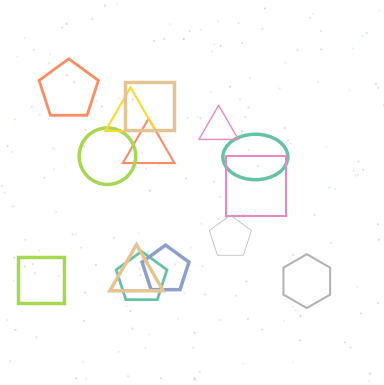[{"shape": "pentagon", "thickness": 2, "radius": 0.35, "center": [0.368, 0.278]}, {"shape": "oval", "thickness": 2.5, "radius": 0.42, "center": [0.663, 0.592]}, {"shape": "pentagon", "thickness": 2, "radius": 0.41, "center": [0.178, 0.766]}, {"shape": "triangle", "thickness": 1.5, "radius": 0.39, "center": [0.386, 0.615]}, {"shape": "pentagon", "thickness": 2.5, "radius": 0.32, "center": [0.43, 0.299]}, {"shape": "triangle", "thickness": 1, "radius": 0.3, "center": [0.568, 0.667]}, {"shape": "square", "thickness": 1.5, "radius": 0.39, "center": [0.665, 0.516]}, {"shape": "square", "thickness": 2.5, "radius": 0.3, "center": [0.106, 0.273]}, {"shape": "circle", "thickness": 2.5, "radius": 0.37, "center": [0.279, 0.594]}, {"shape": "triangle", "thickness": 1.5, "radius": 0.38, "center": [0.339, 0.697]}, {"shape": "triangle", "thickness": 2.5, "radius": 0.4, "center": [0.355, 0.285]}, {"shape": "square", "thickness": 2.5, "radius": 0.31, "center": [0.388, 0.724]}, {"shape": "hexagon", "thickness": 1.5, "radius": 0.35, "center": [0.797, 0.27]}, {"shape": "pentagon", "thickness": 0.5, "radius": 0.29, "center": [0.598, 0.384]}]